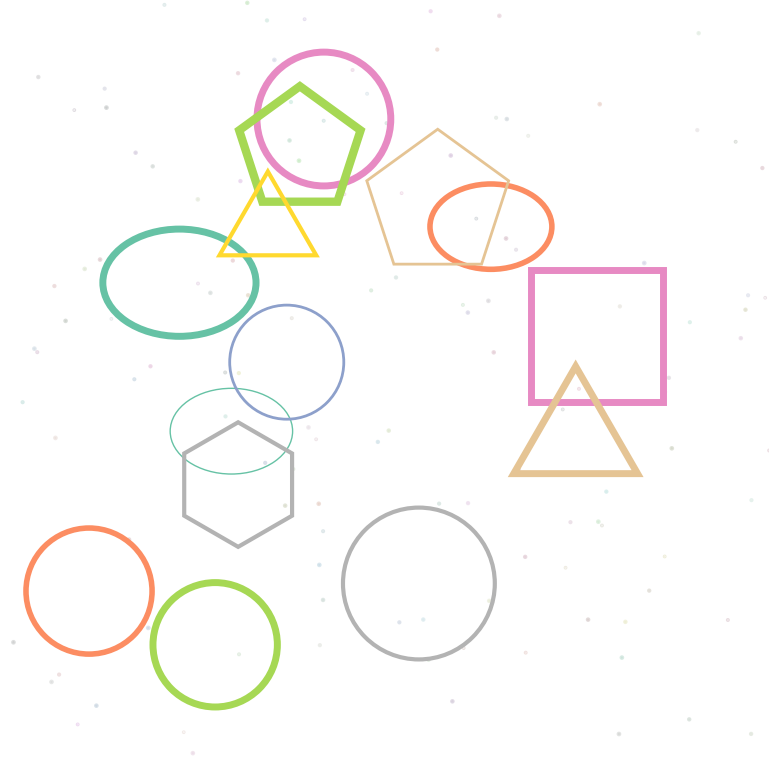[{"shape": "oval", "thickness": 2.5, "radius": 0.5, "center": [0.233, 0.633]}, {"shape": "oval", "thickness": 0.5, "radius": 0.4, "center": [0.301, 0.44]}, {"shape": "circle", "thickness": 2, "radius": 0.41, "center": [0.116, 0.232]}, {"shape": "oval", "thickness": 2, "radius": 0.4, "center": [0.638, 0.706]}, {"shape": "circle", "thickness": 1, "radius": 0.37, "center": [0.372, 0.53]}, {"shape": "square", "thickness": 2.5, "radius": 0.43, "center": [0.776, 0.564]}, {"shape": "circle", "thickness": 2.5, "radius": 0.43, "center": [0.421, 0.845]}, {"shape": "pentagon", "thickness": 3, "radius": 0.41, "center": [0.389, 0.805]}, {"shape": "circle", "thickness": 2.5, "radius": 0.4, "center": [0.279, 0.163]}, {"shape": "triangle", "thickness": 1.5, "radius": 0.36, "center": [0.348, 0.705]}, {"shape": "pentagon", "thickness": 1, "radius": 0.48, "center": [0.568, 0.735]}, {"shape": "triangle", "thickness": 2.5, "radius": 0.46, "center": [0.748, 0.431]}, {"shape": "circle", "thickness": 1.5, "radius": 0.49, "center": [0.544, 0.242]}, {"shape": "hexagon", "thickness": 1.5, "radius": 0.4, "center": [0.309, 0.371]}]